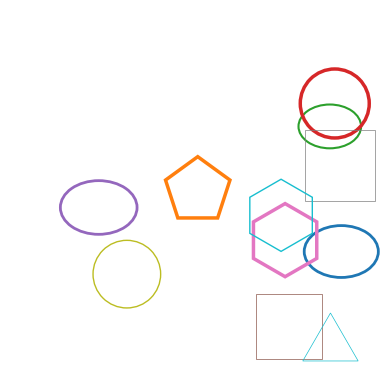[{"shape": "oval", "thickness": 2, "radius": 0.48, "center": [0.886, 0.347]}, {"shape": "pentagon", "thickness": 2.5, "radius": 0.44, "center": [0.514, 0.505]}, {"shape": "oval", "thickness": 1.5, "radius": 0.41, "center": [0.857, 0.672]}, {"shape": "circle", "thickness": 2.5, "radius": 0.45, "center": [0.869, 0.731]}, {"shape": "oval", "thickness": 2, "radius": 0.5, "center": [0.256, 0.461]}, {"shape": "square", "thickness": 0.5, "radius": 0.43, "center": [0.751, 0.152]}, {"shape": "hexagon", "thickness": 2.5, "radius": 0.47, "center": [0.741, 0.376]}, {"shape": "square", "thickness": 0.5, "radius": 0.46, "center": [0.883, 0.57]}, {"shape": "circle", "thickness": 1, "radius": 0.44, "center": [0.329, 0.288]}, {"shape": "hexagon", "thickness": 1, "radius": 0.47, "center": [0.73, 0.441]}, {"shape": "triangle", "thickness": 0.5, "radius": 0.42, "center": [0.858, 0.104]}]